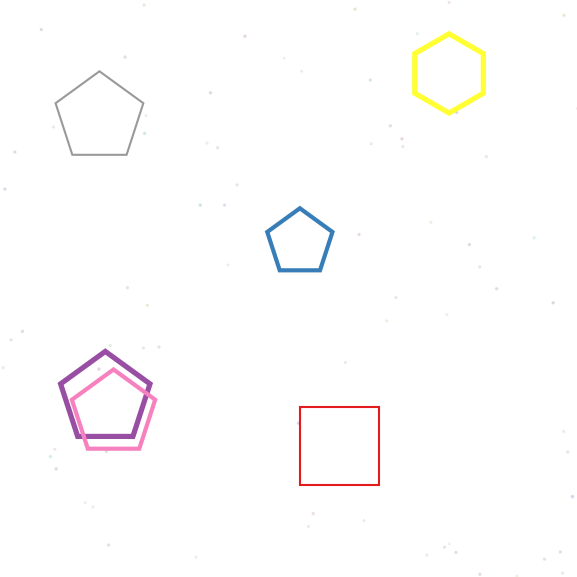[{"shape": "square", "thickness": 1, "radius": 0.34, "center": [0.588, 0.227]}, {"shape": "pentagon", "thickness": 2, "radius": 0.3, "center": [0.519, 0.579]}, {"shape": "pentagon", "thickness": 2.5, "radius": 0.41, "center": [0.182, 0.309]}, {"shape": "hexagon", "thickness": 2.5, "radius": 0.34, "center": [0.778, 0.872]}, {"shape": "pentagon", "thickness": 2, "radius": 0.38, "center": [0.197, 0.284]}, {"shape": "pentagon", "thickness": 1, "radius": 0.4, "center": [0.172, 0.796]}]